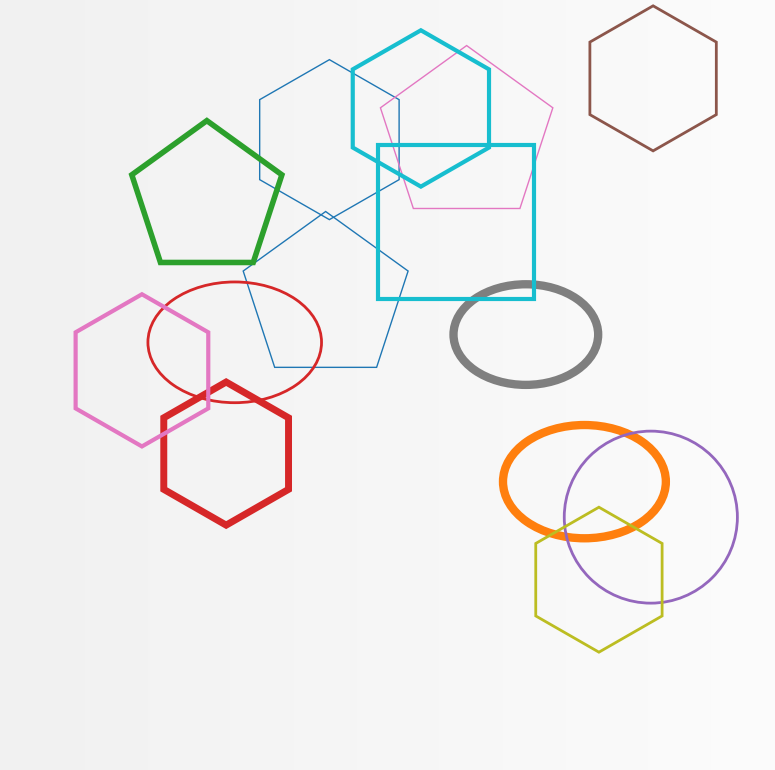[{"shape": "hexagon", "thickness": 0.5, "radius": 0.52, "center": [0.425, 0.819]}, {"shape": "pentagon", "thickness": 0.5, "radius": 0.56, "center": [0.42, 0.613]}, {"shape": "oval", "thickness": 3, "radius": 0.53, "center": [0.754, 0.374]}, {"shape": "pentagon", "thickness": 2, "radius": 0.51, "center": [0.267, 0.741]}, {"shape": "oval", "thickness": 1, "radius": 0.56, "center": [0.303, 0.555]}, {"shape": "hexagon", "thickness": 2.5, "radius": 0.46, "center": [0.292, 0.411]}, {"shape": "circle", "thickness": 1, "radius": 0.56, "center": [0.84, 0.328]}, {"shape": "hexagon", "thickness": 1, "radius": 0.47, "center": [0.843, 0.898]}, {"shape": "hexagon", "thickness": 1.5, "radius": 0.49, "center": [0.183, 0.519]}, {"shape": "pentagon", "thickness": 0.5, "radius": 0.58, "center": [0.602, 0.824]}, {"shape": "oval", "thickness": 3, "radius": 0.47, "center": [0.678, 0.565]}, {"shape": "hexagon", "thickness": 1, "radius": 0.47, "center": [0.773, 0.247]}, {"shape": "square", "thickness": 1.5, "radius": 0.5, "center": [0.589, 0.712]}, {"shape": "hexagon", "thickness": 1.5, "radius": 0.51, "center": [0.543, 0.859]}]